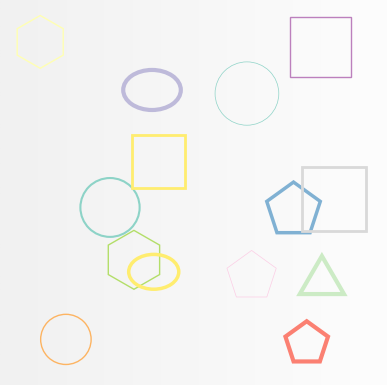[{"shape": "circle", "thickness": 0.5, "radius": 0.41, "center": [0.637, 0.757]}, {"shape": "circle", "thickness": 1.5, "radius": 0.38, "center": [0.284, 0.461]}, {"shape": "hexagon", "thickness": 1, "radius": 0.34, "center": [0.104, 0.891]}, {"shape": "oval", "thickness": 3, "radius": 0.37, "center": [0.392, 0.766]}, {"shape": "pentagon", "thickness": 3, "radius": 0.29, "center": [0.792, 0.108]}, {"shape": "pentagon", "thickness": 2.5, "radius": 0.36, "center": [0.757, 0.454]}, {"shape": "circle", "thickness": 1, "radius": 0.33, "center": [0.17, 0.118]}, {"shape": "hexagon", "thickness": 1, "radius": 0.38, "center": [0.346, 0.325]}, {"shape": "pentagon", "thickness": 0.5, "radius": 0.33, "center": [0.649, 0.283]}, {"shape": "square", "thickness": 2, "radius": 0.41, "center": [0.861, 0.484]}, {"shape": "square", "thickness": 1, "radius": 0.39, "center": [0.826, 0.878]}, {"shape": "triangle", "thickness": 3, "radius": 0.33, "center": [0.831, 0.269]}, {"shape": "square", "thickness": 2, "radius": 0.34, "center": [0.409, 0.582]}, {"shape": "oval", "thickness": 2.5, "radius": 0.32, "center": [0.397, 0.294]}]